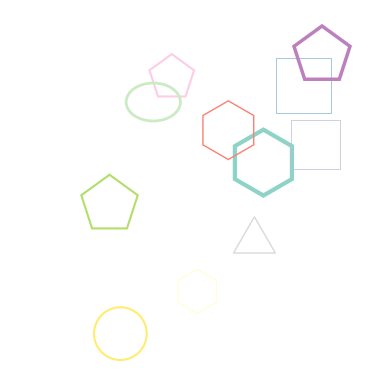[{"shape": "hexagon", "thickness": 3, "radius": 0.43, "center": [0.684, 0.578]}, {"shape": "hexagon", "thickness": 0.5, "radius": 0.29, "center": [0.512, 0.243]}, {"shape": "square", "thickness": 0.5, "radius": 0.32, "center": [0.82, 0.625]}, {"shape": "hexagon", "thickness": 1, "radius": 0.38, "center": [0.593, 0.662]}, {"shape": "square", "thickness": 0.5, "radius": 0.36, "center": [0.788, 0.777]}, {"shape": "pentagon", "thickness": 1.5, "radius": 0.39, "center": [0.284, 0.469]}, {"shape": "pentagon", "thickness": 1.5, "radius": 0.3, "center": [0.446, 0.799]}, {"shape": "triangle", "thickness": 1, "radius": 0.31, "center": [0.661, 0.374]}, {"shape": "pentagon", "thickness": 2.5, "radius": 0.38, "center": [0.836, 0.856]}, {"shape": "oval", "thickness": 2, "radius": 0.35, "center": [0.398, 0.735]}, {"shape": "circle", "thickness": 1.5, "radius": 0.34, "center": [0.313, 0.133]}]